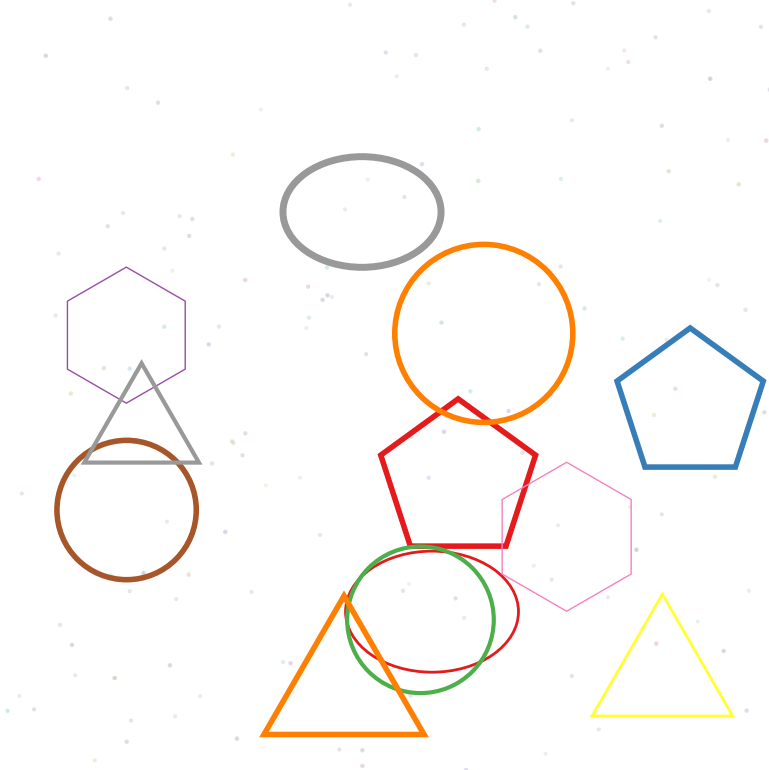[{"shape": "pentagon", "thickness": 2, "radius": 0.53, "center": [0.595, 0.376]}, {"shape": "oval", "thickness": 1, "radius": 0.56, "center": [0.561, 0.206]}, {"shape": "pentagon", "thickness": 2, "radius": 0.5, "center": [0.896, 0.474]}, {"shape": "circle", "thickness": 1.5, "radius": 0.48, "center": [0.546, 0.195]}, {"shape": "hexagon", "thickness": 0.5, "radius": 0.44, "center": [0.164, 0.565]}, {"shape": "circle", "thickness": 2, "radius": 0.58, "center": [0.628, 0.567]}, {"shape": "triangle", "thickness": 2, "radius": 0.6, "center": [0.447, 0.106]}, {"shape": "triangle", "thickness": 1, "radius": 0.53, "center": [0.86, 0.123]}, {"shape": "circle", "thickness": 2, "radius": 0.45, "center": [0.164, 0.338]}, {"shape": "hexagon", "thickness": 0.5, "radius": 0.48, "center": [0.736, 0.303]}, {"shape": "oval", "thickness": 2.5, "radius": 0.51, "center": [0.47, 0.725]}, {"shape": "triangle", "thickness": 1.5, "radius": 0.43, "center": [0.184, 0.442]}]